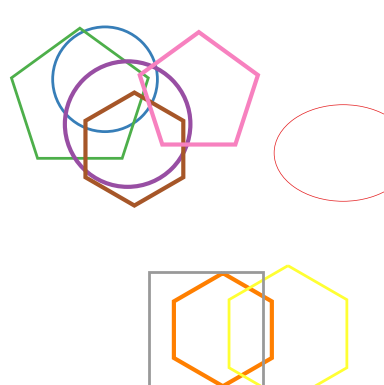[{"shape": "oval", "thickness": 0.5, "radius": 0.9, "center": [0.891, 0.603]}, {"shape": "circle", "thickness": 2, "radius": 0.68, "center": [0.273, 0.794]}, {"shape": "pentagon", "thickness": 2, "radius": 0.93, "center": [0.207, 0.74]}, {"shape": "circle", "thickness": 3, "radius": 0.82, "center": [0.332, 0.678]}, {"shape": "hexagon", "thickness": 3, "radius": 0.73, "center": [0.579, 0.144]}, {"shape": "hexagon", "thickness": 2, "radius": 0.88, "center": [0.748, 0.133]}, {"shape": "hexagon", "thickness": 3, "radius": 0.73, "center": [0.349, 0.613]}, {"shape": "pentagon", "thickness": 3, "radius": 0.81, "center": [0.516, 0.755]}, {"shape": "square", "thickness": 2, "radius": 0.74, "center": [0.535, 0.144]}]